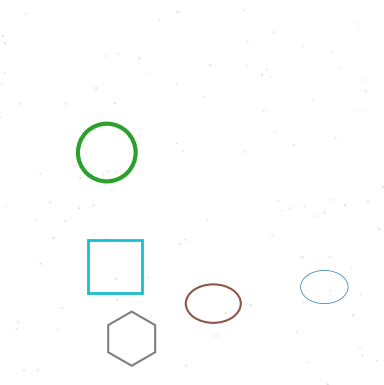[{"shape": "oval", "thickness": 0.5, "radius": 0.31, "center": [0.842, 0.254]}, {"shape": "circle", "thickness": 3, "radius": 0.37, "center": [0.277, 0.604]}, {"shape": "oval", "thickness": 1.5, "radius": 0.36, "center": [0.554, 0.211]}, {"shape": "hexagon", "thickness": 1.5, "radius": 0.35, "center": [0.342, 0.12]}, {"shape": "square", "thickness": 2, "radius": 0.35, "center": [0.299, 0.307]}]